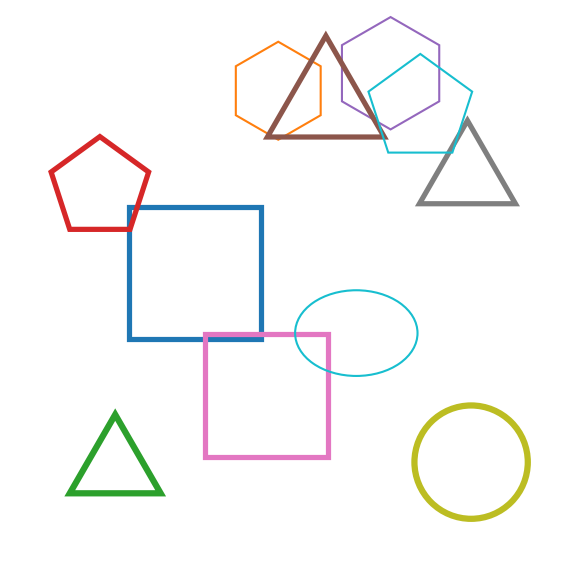[{"shape": "square", "thickness": 2.5, "radius": 0.57, "center": [0.338, 0.527]}, {"shape": "hexagon", "thickness": 1, "radius": 0.42, "center": [0.482, 0.842]}, {"shape": "triangle", "thickness": 3, "radius": 0.45, "center": [0.2, 0.19]}, {"shape": "pentagon", "thickness": 2.5, "radius": 0.44, "center": [0.173, 0.674]}, {"shape": "hexagon", "thickness": 1, "radius": 0.49, "center": [0.676, 0.872]}, {"shape": "triangle", "thickness": 2.5, "radius": 0.58, "center": [0.564, 0.82]}, {"shape": "square", "thickness": 2.5, "radius": 0.53, "center": [0.462, 0.315]}, {"shape": "triangle", "thickness": 2.5, "radius": 0.48, "center": [0.809, 0.694]}, {"shape": "circle", "thickness": 3, "radius": 0.49, "center": [0.816, 0.199]}, {"shape": "oval", "thickness": 1, "radius": 0.53, "center": [0.617, 0.422]}, {"shape": "pentagon", "thickness": 1, "radius": 0.47, "center": [0.728, 0.811]}]